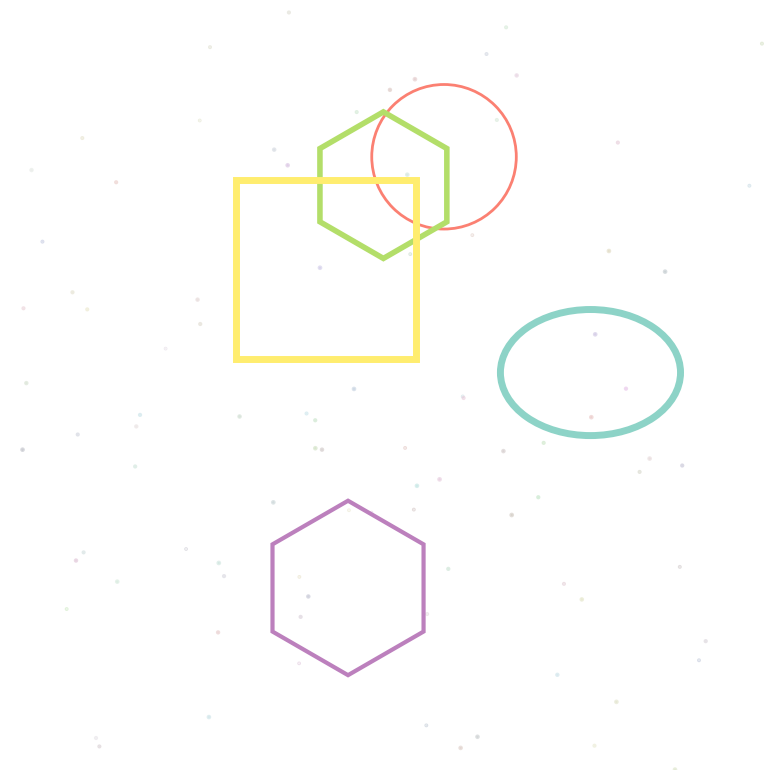[{"shape": "oval", "thickness": 2.5, "radius": 0.58, "center": [0.767, 0.516]}, {"shape": "circle", "thickness": 1, "radius": 0.47, "center": [0.577, 0.796]}, {"shape": "hexagon", "thickness": 2, "radius": 0.48, "center": [0.498, 0.76]}, {"shape": "hexagon", "thickness": 1.5, "radius": 0.57, "center": [0.452, 0.236]}, {"shape": "square", "thickness": 2.5, "radius": 0.58, "center": [0.423, 0.65]}]